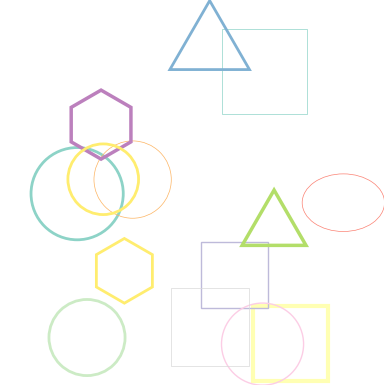[{"shape": "square", "thickness": 0.5, "radius": 0.55, "center": [0.687, 0.814]}, {"shape": "circle", "thickness": 2, "radius": 0.6, "center": [0.2, 0.497]}, {"shape": "square", "thickness": 3, "radius": 0.49, "center": [0.753, 0.107]}, {"shape": "square", "thickness": 1, "radius": 0.43, "center": [0.608, 0.286]}, {"shape": "oval", "thickness": 0.5, "radius": 0.53, "center": [0.892, 0.474]}, {"shape": "triangle", "thickness": 2, "radius": 0.6, "center": [0.545, 0.879]}, {"shape": "circle", "thickness": 0.5, "radius": 0.5, "center": [0.345, 0.534]}, {"shape": "triangle", "thickness": 2.5, "radius": 0.48, "center": [0.712, 0.411]}, {"shape": "circle", "thickness": 1, "radius": 0.53, "center": [0.682, 0.106]}, {"shape": "square", "thickness": 0.5, "radius": 0.51, "center": [0.546, 0.15]}, {"shape": "hexagon", "thickness": 2.5, "radius": 0.45, "center": [0.262, 0.676]}, {"shape": "circle", "thickness": 2, "radius": 0.49, "center": [0.226, 0.123]}, {"shape": "circle", "thickness": 2, "radius": 0.46, "center": [0.268, 0.534]}, {"shape": "hexagon", "thickness": 2, "radius": 0.42, "center": [0.323, 0.297]}]